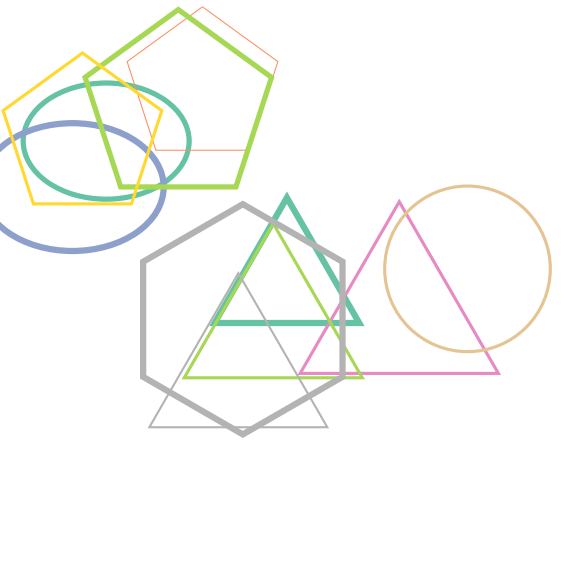[{"shape": "triangle", "thickness": 3, "radius": 0.72, "center": [0.497, 0.512]}, {"shape": "oval", "thickness": 2.5, "radius": 0.72, "center": [0.184, 0.755]}, {"shape": "pentagon", "thickness": 0.5, "radius": 0.69, "center": [0.351, 0.85]}, {"shape": "oval", "thickness": 3, "radius": 0.79, "center": [0.125, 0.675]}, {"shape": "triangle", "thickness": 1.5, "radius": 0.99, "center": [0.691, 0.452]}, {"shape": "pentagon", "thickness": 2.5, "radius": 0.85, "center": [0.309, 0.813]}, {"shape": "triangle", "thickness": 1.5, "radius": 0.89, "center": [0.473, 0.434]}, {"shape": "pentagon", "thickness": 1.5, "radius": 0.72, "center": [0.143, 0.763]}, {"shape": "circle", "thickness": 1.5, "radius": 0.72, "center": [0.809, 0.534]}, {"shape": "triangle", "thickness": 1, "radius": 0.89, "center": [0.413, 0.348]}, {"shape": "hexagon", "thickness": 3, "radius": 1.0, "center": [0.42, 0.446]}]